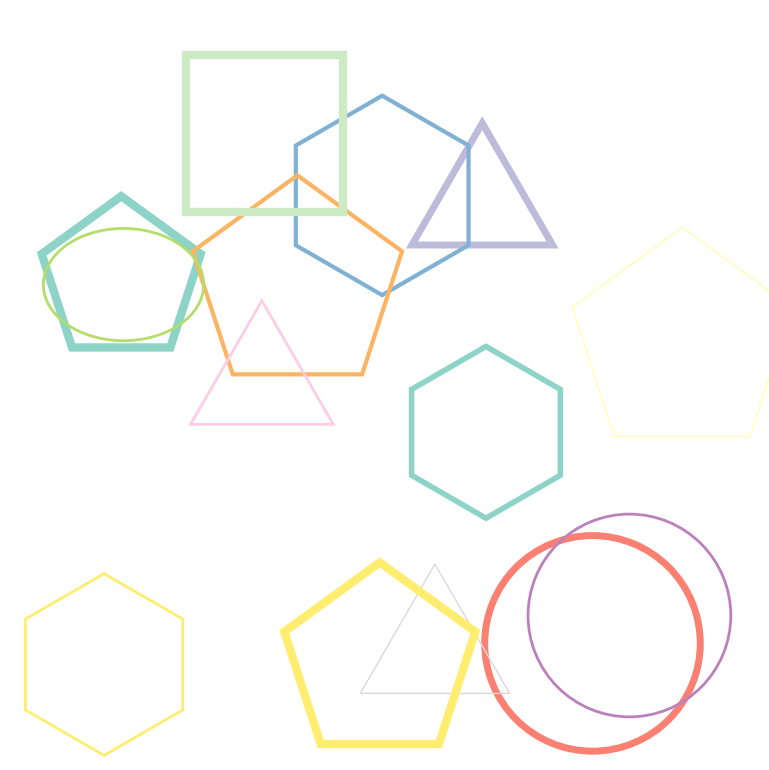[{"shape": "hexagon", "thickness": 2, "radius": 0.56, "center": [0.631, 0.439]}, {"shape": "pentagon", "thickness": 3, "radius": 0.54, "center": [0.157, 0.637]}, {"shape": "pentagon", "thickness": 0.5, "radius": 0.75, "center": [0.886, 0.555]}, {"shape": "triangle", "thickness": 2.5, "radius": 0.53, "center": [0.626, 0.735]}, {"shape": "circle", "thickness": 2.5, "radius": 0.7, "center": [0.769, 0.164]}, {"shape": "hexagon", "thickness": 1.5, "radius": 0.65, "center": [0.496, 0.746]}, {"shape": "pentagon", "thickness": 1.5, "radius": 0.71, "center": [0.386, 0.629]}, {"shape": "oval", "thickness": 1, "radius": 0.52, "center": [0.16, 0.63]}, {"shape": "triangle", "thickness": 1, "radius": 0.53, "center": [0.34, 0.502]}, {"shape": "triangle", "thickness": 0.5, "radius": 0.56, "center": [0.565, 0.155]}, {"shape": "circle", "thickness": 1, "radius": 0.66, "center": [0.817, 0.201]}, {"shape": "square", "thickness": 3, "radius": 0.51, "center": [0.343, 0.827]}, {"shape": "hexagon", "thickness": 1, "radius": 0.59, "center": [0.135, 0.137]}, {"shape": "pentagon", "thickness": 3, "radius": 0.65, "center": [0.493, 0.139]}]